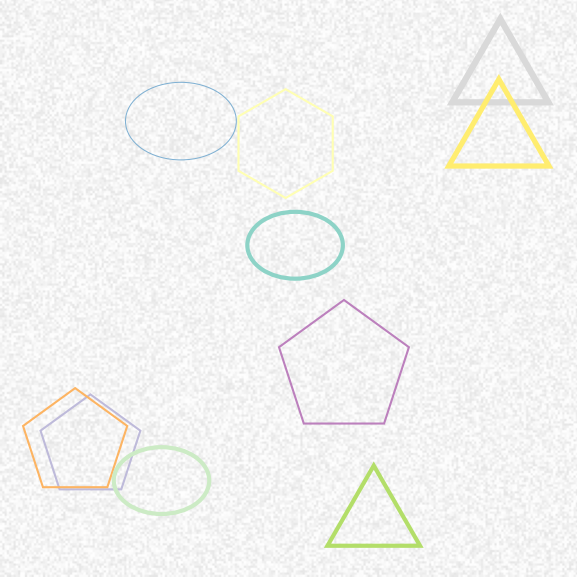[{"shape": "oval", "thickness": 2, "radius": 0.41, "center": [0.511, 0.574]}, {"shape": "hexagon", "thickness": 1, "radius": 0.47, "center": [0.495, 0.751]}, {"shape": "pentagon", "thickness": 1, "radius": 0.45, "center": [0.157, 0.225]}, {"shape": "oval", "thickness": 0.5, "radius": 0.48, "center": [0.313, 0.789]}, {"shape": "pentagon", "thickness": 1, "radius": 0.47, "center": [0.13, 0.232]}, {"shape": "triangle", "thickness": 2, "radius": 0.46, "center": [0.647, 0.1]}, {"shape": "triangle", "thickness": 3, "radius": 0.48, "center": [0.866, 0.87]}, {"shape": "pentagon", "thickness": 1, "radius": 0.59, "center": [0.596, 0.361]}, {"shape": "oval", "thickness": 2, "radius": 0.41, "center": [0.28, 0.167]}, {"shape": "triangle", "thickness": 2.5, "radius": 0.5, "center": [0.864, 0.762]}]